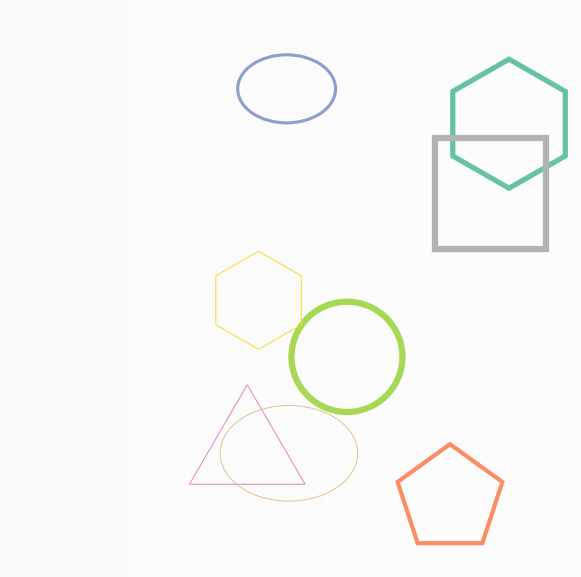[{"shape": "hexagon", "thickness": 2.5, "radius": 0.56, "center": [0.876, 0.785]}, {"shape": "pentagon", "thickness": 2, "radius": 0.47, "center": [0.774, 0.135]}, {"shape": "oval", "thickness": 1.5, "radius": 0.42, "center": [0.493, 0.845]}, {"shape": "triangle", "thickness": 0.5, "radius": 0.57, "center": [0.425, 0.218]}, {"shape": "circle", "thickness": 3, "radius": 0.48, "center": [0.597, 0.381]}, {"shape": "hexagon", "thickness": 0.5, "radius": 0.42, "center": [0.445, 0.479]}, {"shape": "oval", "thickness": 0.5, "radius": 0.59, "center": [0.497, 0.214]}, {"shape": "square", "thickness": 3, "radius": 0.48, "center": [0.844, 0.664]}]